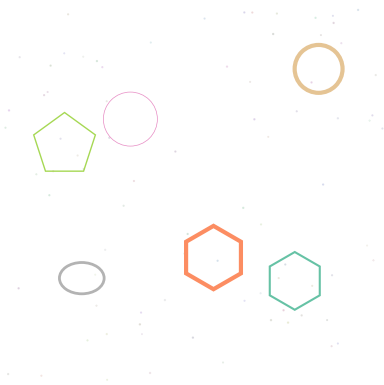[{"shape": "hexagon", "thickness": 1.5, "radius": 0.37, "center": [0.766, 0.27]}, {"shape": "hexagon", "thickness": 3, "radius": 0.41, "center": [0.555, 0.331]}, {"shape": "circle", "thickness": 0.5, "radius": 0.35, "center": [0.339, 0.691]}, {"shape": "pentagon", "thickness": 1, "radius": 0.42, "center": [0.168, 0.624]}, {"shape": "circle", "thickness": 3, "radius": 0.31, "center": [0.828, 0.821]}, {"shape": "oval", "thickness": 2, "radius": 0.29, "center": [0.212, 0.278]}]